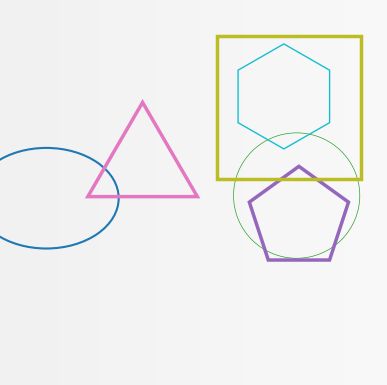[{"shape": "oval", "thickness": 1.5, "radius": 0.93, "center": [0.12, 0.485]}, {"shape": "circle", "thickness": 0.5, "radius": 0.81, "center": [0.766, 0.492]}, {"shape": "pentagon", "thickness": 2.5, "radius": 0.67, "center": [0.771, 0.433]}, {"shape": "triangle", "thickness": 2.5, "radius": 0.82, "center": [0.368, 0.571]}, {"shape": "square", "thickness": 2.5, "radius": 0.93, "center": [0.745, 0.72]}, {"shape": "hexagon", "thickness": 1, "radius": 0.68, "center": [0.732, 0.75]}]